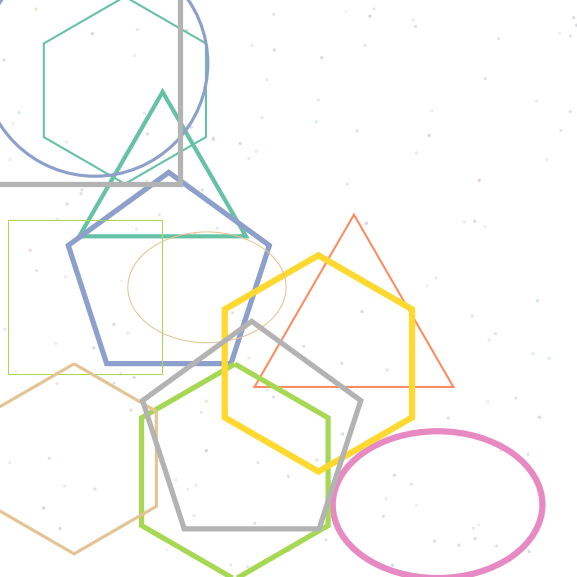[{"shape": "hexagon", "thickness": 1, "radius": 0.81, "center": [0.216, 0.843]}, {"shape": "triangle", "thickness": 2, "radius": 0.83, "center": [0.282, 0.673]}, {"shape": "triangle", "thickness": 1, "radius": 0.99, "center": [0.613, 0.429]}, {"shape": "circle", "thickness": 1.5, "radius": 0.98, "center": [0.164, 0.889]}, {"shape": "pentagon", "thickness": 2.5, "radius": 0.92, "center": [0.292, 0.518]}, {"shape": "oval", "thickness": 3, "radius": 0.91, "center": [0.758, 0.125]}, {"shape": "square", "thickness": 0.5, "radius": 0.67, "center": [0.147, 0.485]}, {"shape": "hexagon", "thickness": 2.5, "radius": 0.93, "center": [0.407, 0.182]}, {"shape": "hexagon", "thickness": 3, "radius": 0.94, "center": [0.551, 0.37]}, {"shape": "hexagon", "thickness": 1.5, "radius": 0.82, "center": [0.128, 0.205]}, {"shape": "oval", "thickness": 0.5, "radius": 0.68, "center": [0.358, 0.502]}, {"shape": "square", "thickness": 2.5, "radius": 0.89, "center": [0.133, 0.858]}, {"shape": "pentagon", "thickness": 2.5, "radius": 0.99, "center": [0.436, 0.244]}]